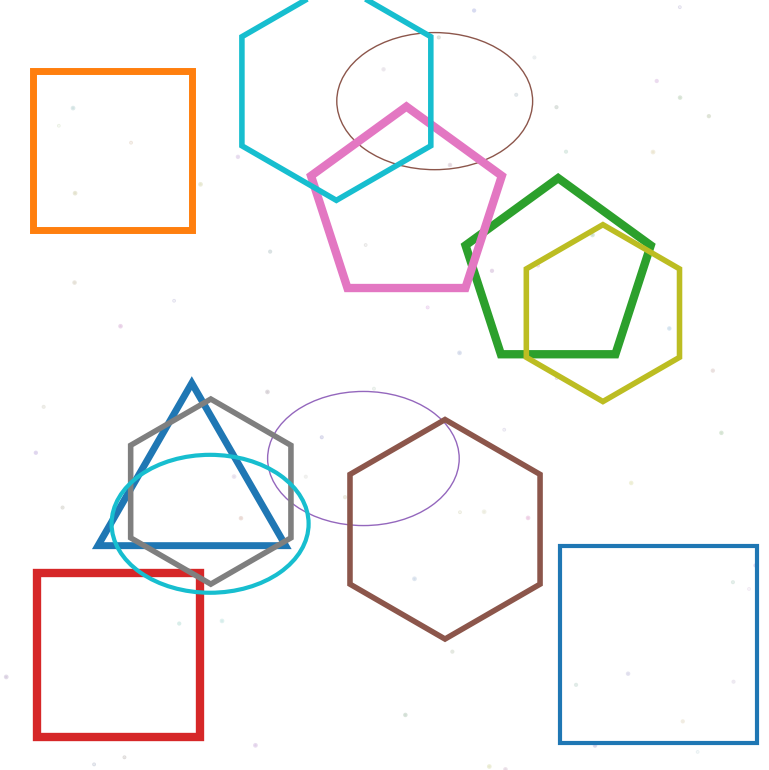[{"shape": "square", "thickness": 1.5, "radius": 0.64, "center": [0.856, 0.163]}, {"shape": "triangle", "thickness": 2.5, "radius": 0.7, "center": [0.249, 0.362]}, {"shape": "square", "thickness": 2.5, "radius": 0.52, "center": [0.146, 0.804]}, {"shape": "pentagon", "thickness": 3, "radius": 0.63, "center": [0.725, 0.642]}, {"shape": "square", "thickness": 3, "radius": 0.53, "center": [0.154, 0.149]}, {"shape": "oval", "thickness": 0.5, "radius": 0.62, "center": [0.472, 0.405]}, {"shape": "hexagon", "thickness": 2, "radius": 0.71, "center": [0.578, 0.313]}, {"shape": "oval", "thickness": 0.5, "radius": 0.64, "center": [0.565, 0.869]}, {"shape": "pentagon", "thickness": 3, "radius": 0.65, "center": [0.528, 0.731]}, {"shape": "hexagon", "thickness": 2, "radius": 0.6, "center": [0.274, 0.362]}, {"shape": "hexagon", "thickness": 2, "radius": 0.57, "center": [0.783, 0.593]}, {"shape": "hexagon", "thickness": 2, "radius": 0.71, "center": [0.437, 0.881]}, {"shape": "oval", "thickness": 1.5, "radius": 0.64, "center": [0.273, 0.32]}]